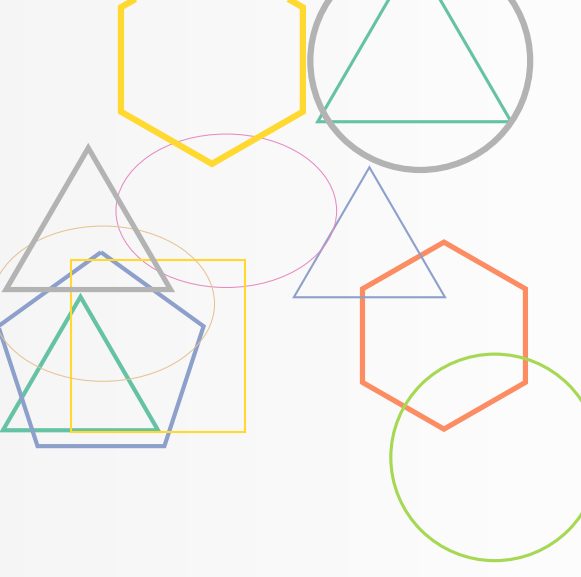[{"shape": "triangle", "thickness": 2, "radius": 0.77, "center": [0.138, 0.331]}, {"shape": "triangle", "thickness": 1.5, "radius": 0.96, "center": [0.713, 0.884]}, {"shape": "hexagon", "thickness": 2.5, "radius": 0.81, "center": [0.764, 0.418]}, {"shape": "triangle", "thickness": 1, "radius": 0.75, "center": [0.636, 0.559]}, {"shape": "pentagon", "thickness": 2, "radius": 0.93, "center": [0.174, 0.377]}, {"shape": "oval", "thickness": 0.5, "radius": 0.95, "center": [0.389, 0.634]}, {"shape": "circle", "thickness": 1.5, "radius": 0.89, "center": [0.851, 0.207]}, {"shape": "hexagon", "thickness": 3, "radius": 0.9, "center": [0.365, 0.896]}, {"shape": "square", "thickness": 1, "radius": 0.75, "center": [0.272, 0.4]}, {"shape": "oval", "thickness": 0.5, "radius": 0.96, "center": [0.177, 0.473]}, {"shape": "circle", "thickness": 3, "radius": 0.95, "center": [0.723, 0.894]}, {"shape": "triangle", "thickness": 2.5, "radius": 0.82, "center": [0.152, 0.579]}]